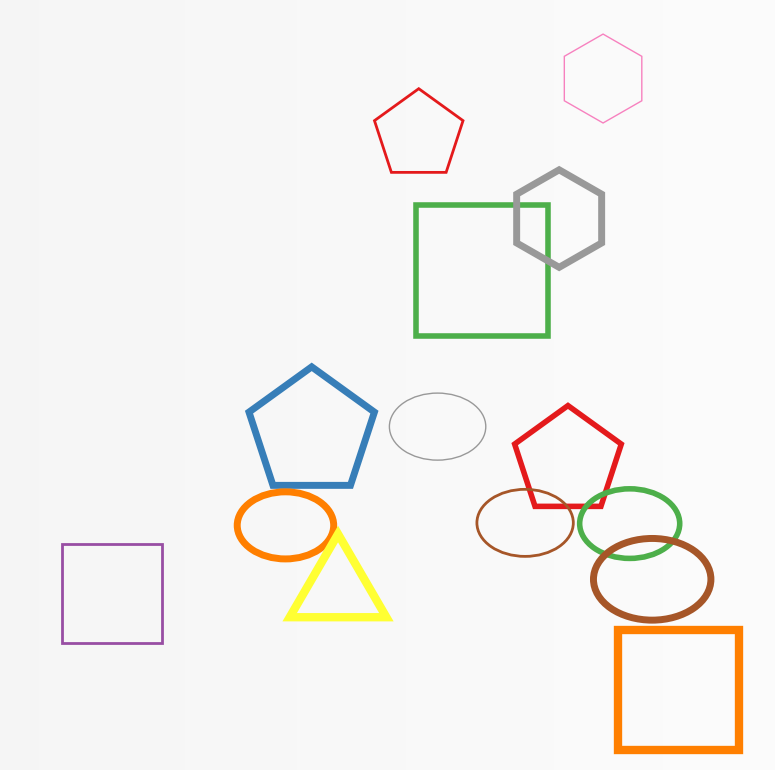[{"shape": "pentagon", "thickness": 2, "radius": 0.36, "center": [0.733, 0.401]}, {"shape": "pentagon", "thickness": 1, "radius": 0.3, "center": [0.54, 0.825]}, {"shape": "pentagon", "thickness": 2.5, "radius": 0.43, "center": [0.402, 0.438]}, {"shape": "oval", "thickness": 2, "radius": 0.32, "center": [0.813, 0.32]}, {"shape": "square", "thickness": 2, "radius": 0.43, "center": [0.621, 0.649]}, {"shape": "square", "thickness": 1, "radius": 0.32, "center": [0.144, 0.23]}, {"shape": "square", "thickness": 3, "radius": 0.39, "center": [0.875, 0.104]}, {"shape": "oval", "thickness": 2.5, "radius": 0.31, "center": [0.368, 0.318]}, {"shape": "triangle", "thickness": 3, "radius": 0.36, "center": [0.436, 0.234]}, {"shape": "oval", "thickness": 2.5, "radius": 0.38, "center": [0.842, 0.248]}, {"shape": "oval", "thickness": 1, "radius": 0.31, "center": [0.678, 0.321]}, {"shape": "hexagon", "thickness": 0.5, "radius": 0.29, "center": [0.778, 0.898]}, {"shape": "hexagon", "thickness": 2.5, "radius": 0.32, "center": [0.721, 0.716]}, {"shape": "oval", "thickness": 0.5, "radius": 0.31, "center": [0.565, 0.446]}]